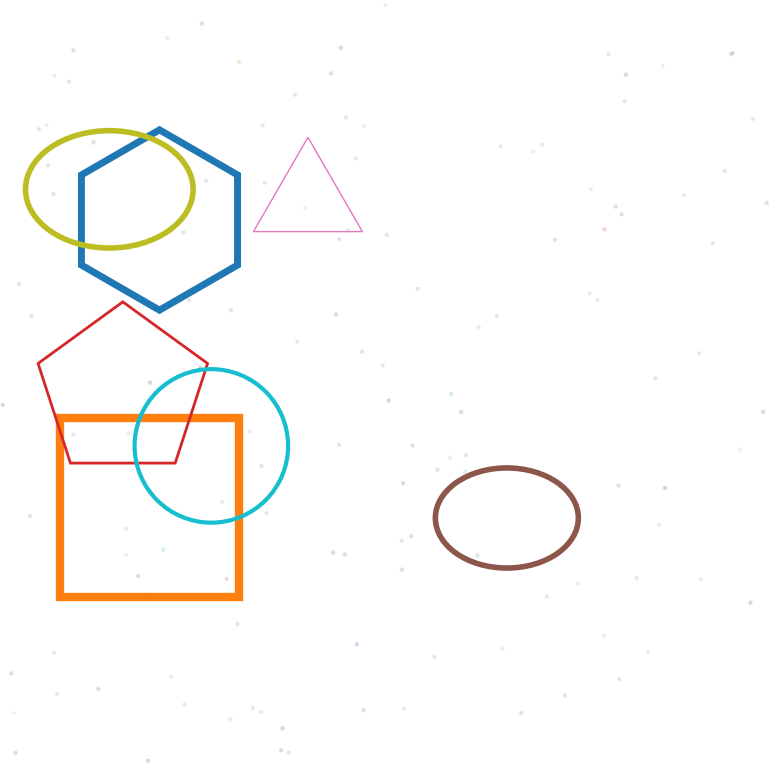[{"shape": "hexagon", "thickness": 2.5, "radius": 0.59, "center": [0.207, 0.714]}, {"shape": "square", "thickness": 3, "radius": 0.58, "center": [0.194, 0.341]}, {"shape": "pentagon", "thickness": 1, "radius": 0.58, "center": [0.16, 0.492]}, {"shape": "oval", "thickness": 2, "radius": 0.46, "center": [0.658, 0.327]}, {"shape": "triangle", "thickness": 0.5, "radius": 0.41, "center": [0.4, 0.74]}, {"shape": "oval", "thickness": 2, "radius": 0.54, "center": [0.142, 0.754]}, {"shape": "circle", "thickness": 1.5, "radius": 0.5, "center": [0.274, 0.421]}]